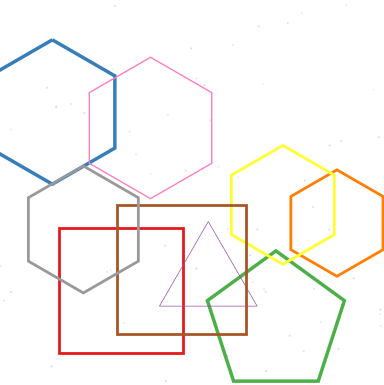[{"shape": "square", "thickness": 2, "radius": 0.81, "center": [0.314, 0.246]}, {"shape": "hexagon", "thickness": 2.5, "radius": 0.94, "center": [0.136, 0.709]}, {"shape": "pentagon", "thickness": 2.5, "radius": 0.94, "center": [0.717, 0.161]}, {"shape": "triangle", "thickness": 0.5, "radius": 0.73, "center": [0.541, 0.278]}, {"shape": "hexagon", "thickness": 2, "radius": 0.69, "center": [0.875, 0.421]}, {"shape": "hexagon", "thickness": 2, "radius": 0.77, "center": [0.735, 0.468]}, {"shape": "square", "thickness": 2, "radius": 0.84, "center": [0.471, 0.301]}, {"shape": "hexagon", "thickness": 1, "radius": 0.92, "center": [0.391, 0.668]}, {"shape": "hexagon", "thickness": 2, "radius": 0.82, "center": [0.216, 0.404]}]